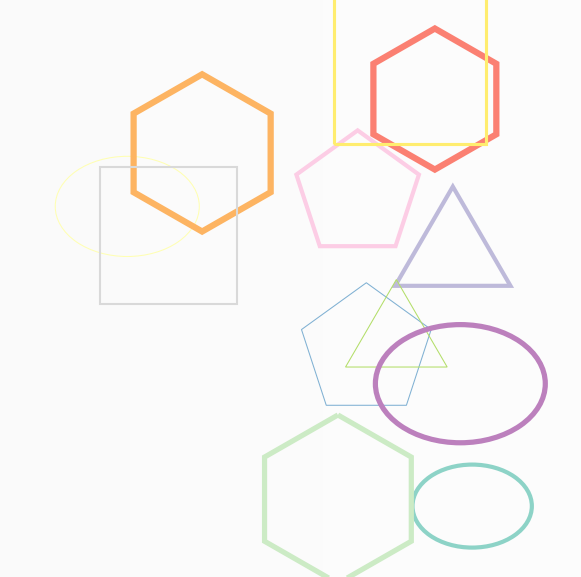[{"shape": "oval", "thickness": 2, "radius": 0.51, "center": [0.812, 0.123]}, {"shape": "oval", "thickness": 0.5, "radius": 0.62, "center": [0.219, 0.642]}, {"shape": "triangle", "thickness": 2, "radius": 0.57, "center": [0.779, 0.561]}, {"shape": "hexagon", "thickness": 3, "radius": 0.61, "center": [0.748, 0.828]}, {"shape": "pentagon", "thickness": 0.5, "radius": 0.59, "center": [0.63, 0.392]}, {"shape": "hexagon", "thickness": 3, "radius": 0.68, "center": [0.348, 0.734]}, {"shape": "triangle", "thickness": 0.5, "radius": 0.5, "center": [0.682, 0.414]}, {"shape": "pentagon", "thickness": 2, "radius": 0.55, "center": [0.615, 0.663]}, {"shape": "square", "thickness": 1, "radius": 0.59, "center": [0.289, 0.591]}, {"shape": "oval", "thickness": 2.5, "radius": 0.73, "center": [0.792, 0.335]}, {"shape": "hexagon", "thickness": 2.5, "radius": 0.73, "center": [0.581, 0.135]}, {"shape": "square", "thickness": 1.5, "radius": 0.66, "center": [0.705, 0.881]}]